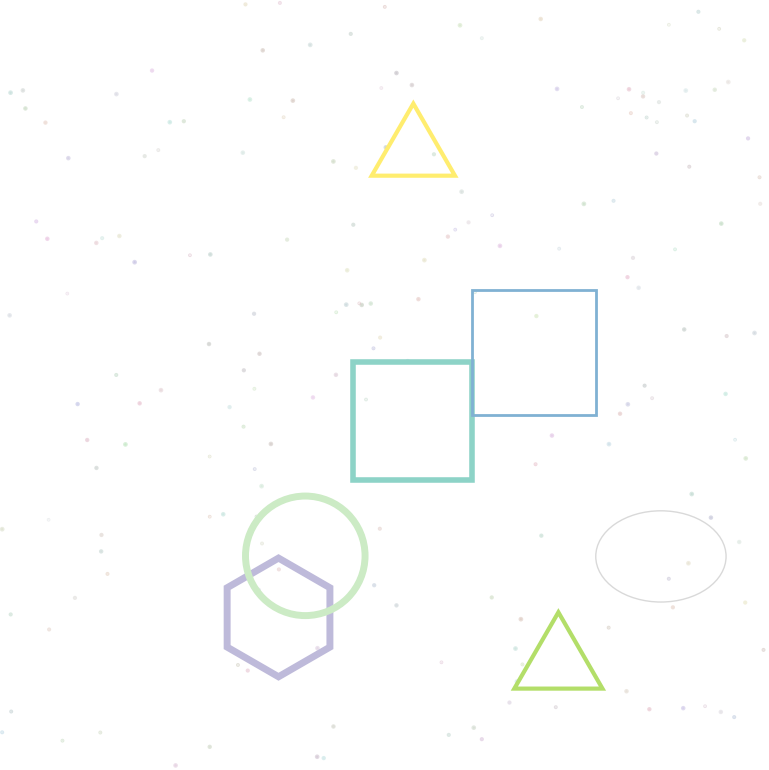[{"shape": "square", "thickness": 2, "radius": 0.39, "center": [0.536, 0.453]}, {"shape": "hexagon", "thickness": 2.5, "radius": 0.39, "center": [0.362, 0.198]}, {"shape": "square", "thickness": 1, "radius": 0.41, "center": [0.694, 0.542]}, {"shape": "triangle", "thickness": 1.5, "radius": 0.33, "center": [0.725, 0.139]}, {"shape": "oval", "thickness": 0.5, "radius": 0.42, "center": [0.858, 0.277]}, {"shape": "circle", "thickness": 2.5, "radius": 0.39, "center": [0.396, 0.278]}, {"shape": "triangle", "thickness": 1.5, "radius": 0.31, "center": [0.537, 0.803]}]